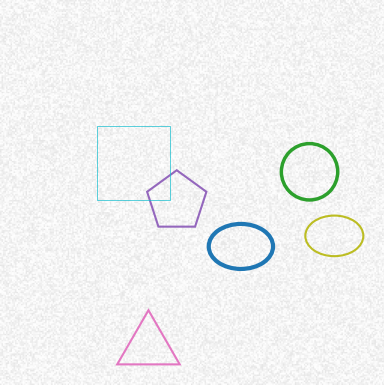[{"shape": "oval", "thickness": 3, "radius": 0.42, "center": [0.626, 0.36]}, {"shape": "circle", "thickness": 2.5, "radius": 0.37, "center": [0.804, 0.554]}, {"shape": "pentagon", "thickness": 1.5, "radius": 0.4, "center": [0.459, 0.477]}, {"shape": "triangle", "thickness": 1.5, "radius": 0.47, "center": [0.386, 0.1]}, {"shape": "oval", "thickness": 1.5, "radius": 0.38, "center": [0.868, 0.387]}, {"shape": "square", "thickness": 0.5, "radius": 0.48, "center": [0.347, 0.577]}]